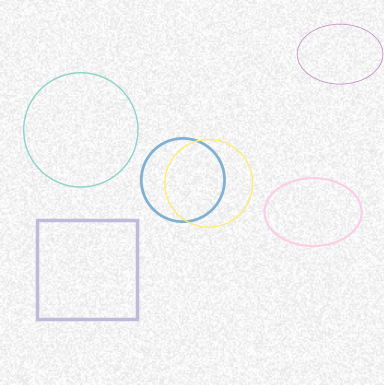[{"shape": "circle", "thickness": 1, "radius": 0.74, "center": [0.21, 0.663]}, {"shape": "square", "thickness": 2.5, "radius": 0.64, "center": [0.226, 0.3]}, {"shape": "circle", "thickness": 2, "radius": 0.54, "center": [0.475, 0.532]}, {"shape": "oval", "thickness": 1.5, "radius": 0.63, "center": [0.813, 0.449]}, {"shape": "oval", "thickness": 0.5, "radius": 0.56, "center": [0.883, 0.859]}, {"shape": "circle", "thickness": 1, "radius": 0.57, "center": [0.542, 0.524]}]